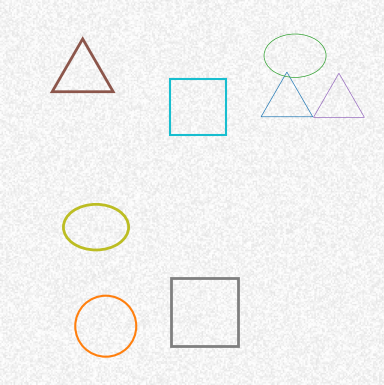[{"shape": "triangle", "thickness": 0.5, "radius": 0.39, "center": [0.745, 0.735]}, {"shape": "circle", "thickness": 1.5, "radius": 0.4, "center": [0.275, 0.153]}, {"shape": "oval", "thickness": 0.5, "radius": 0.4, "center": [0.766, 0.855]}, {"shape": "triangle", "thickness": 0.5, "radius": 0.38, "center": [0.88, 0.733]}, {"shape": "triangle", "thickness": 2, "radius": 0.46, "center": [0.215, 0.808]}, {"shape": "square", "thickness": 2, "radius": 0.44, "center": [0.531, 0.189]}, {"shape": "oval", "thickness": 2, "radius": 0.42, "center": [0.249, 0.41]}, {"shape": "square", "thickness": 1.5, "radius": 0.36, "center": [0.513, 0.723]}]